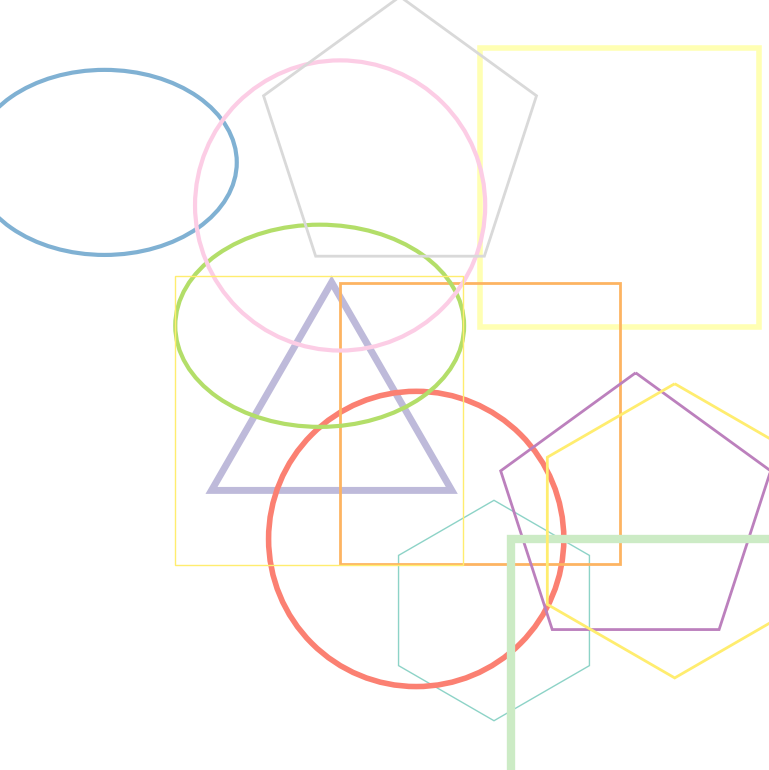[{"shape": "hexagon", "thickness": 0.5, "radius": 0.72, "center": [0.642, 0.207]}, {"shape": "square", "thickness": 2, "radius": 0.91, "center": [0.804, 0.756]}, {"shape": "triangle", "thickness": 2.5, "radius": 0.9, "center": [0.431, 0.453]}, {"shape": "circle", "thickness": 2, "radius": 0.96, "center": [0.541, 0.3]}, {"shape": "oval", "thickness": 1.5, "radius": 0.86, "center": [0.136, 0.789]}, {"shape": "square", "thickness": 1, "radius": 0.91, "center": [0.624, 0.45]}, {"shape": "oval", "thickness": 1.5, "radius": 0.94, "center": [0.415, 0.577]}, {"shape": "circle", "thickness": 1.5, "radius": 0.94, "center": [0.442, 0.733]}, {"shape": "pentagon", "thickness": 1, "radius": 0.93, "center": [0.52, 0.818]}, {"shape": "pentagon", "thickness": 1, "radius": 0.92, "center": [0.826, 0.332]}, {"shape": "square", "thickness": 3, "radius": 0.85, "center": [0.834, 0.13]}, {"shape": "square", "thickness": 0.5, "radius": 0.94, "center": [0.414, 0.454]}, {"shape": "hexagon", "thickness": 1, "radius": 0.96, "center": [0.876, 0.311]}]